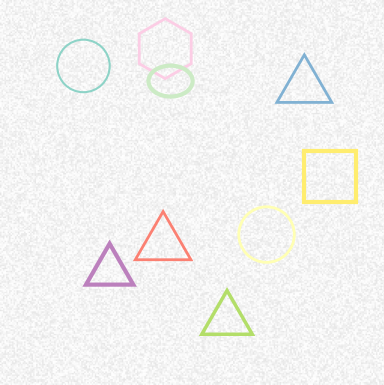[{"shape": "circle", "thickness": 1.5, "radius": 0.34, "center": [0.217, 0.829]}, {"shape": "circle", "thickness": 2, "radius": 0.36, "center": [0.692, 0.391]}, {"shape": "triangle", "thickness": 2, "radius": 0.42, "center": [0.424, 0.367]}, {"shape": "triangle", "thickness": 2, "radius": 0.41, "center": [0.79, 0.775]}, {"shape": "triangle", "thickness": 2.5, "radius": 0.38, "center": [0.59, 0.17]}, {"shape": "hexagon", "thickness": 2, "radius": 0.39, "center": [0.429, 0.874]}, {"shape": "triangle", "thickness": 3, "radius": 0.35, "center": [0.285, 0.296]}, {"shape": "oval", "thickness": 3, "radius": 0.29, "center": [0.443, 0.789]}, {"shape": "square", "thickness": 3, "radius": 0.33, "center": [0.857, 0.542]}]